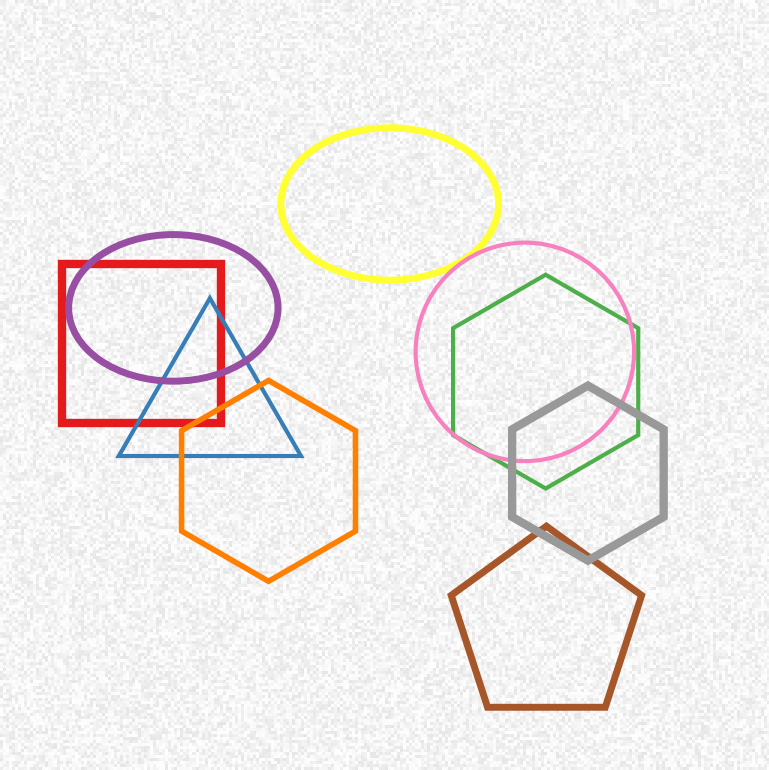[{"shape": "square", "thickness": 3, "radius": 0.52, "center": [0.184, 0.554]}, {"shape": "triangle", "thickness": 1.5, "radius": 0.68, "center": [0.273, 0.476]}, {"shape": "hexagon", "thickness": 1.5, "radius": 0.69, "center": [0.709, 0.504]}, {"shape": "oval", "thickness": 2.5, "radius": 0.68, "center": [0.225, 0.6]}, {"shape": "hexagon", "thickness": 2, "radius": 0.65, "center": [0.349, 0.375]}, {"shape": "oval", "thickness": 2.5, "radius": 0.71, "center": [0.506, 0.735]}, {"shape": "pentagon", "thickness": 2.5, "radius": 0.65, "center": [0.71, 0.187]}, {"shape": "circle", "thickness": 1.5, "radius": 0.71, "center": [0.682, 0.543]}, {"shape": "hexagon", "thickness": 3, "radius": 0.57, "center": [0.764, 0.386]}]